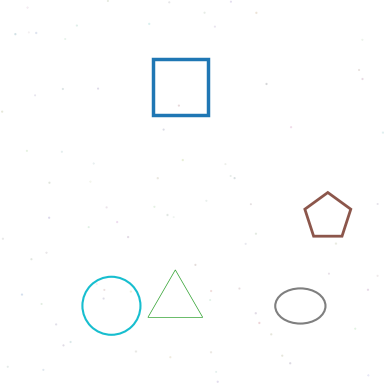[{"shape": "square", "thickness": 2.5, "radius": 0.36, "center": [0.469, 0.774]}, {"shape": "triangle", "thickness": 0.5, "radius": 0.41, "center": [0.455, 0.217]}, {"shape": "pentagon", "thickness": 2, "radius": 0.31, "center": [0.851, 0.437]}, {"shape": "oval", "thickness": 1.5, "radius": 0.33, "center": [0.78, 0.205]}, {"shape": "circle", "thickness": 1.5, "radius": 0.38, "center": [0.289, 0.206]}]